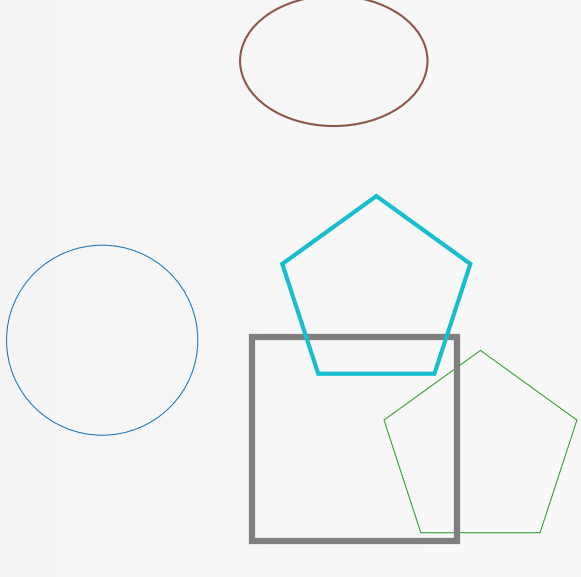[{"shape": "circle", "thickness": 0.5, "radius": 0.82, "center": [0.176, 0.41]}, {"shape": "pentagon", "thickness": 0.5, "radius": 0.87, "center": [0.827, 0.218]}, {"shape": "oval", "thickness": 1, "radius": 0.81, "center": [0.574, 0.894]}, {"shape": "square", "thickness": 3, "radius": 0.88, "center": [0.61, 0.239]}, {"shape": "pentagon", "thickness": 2, "radius": 0.85, "center": [0.647, 0.49]}]